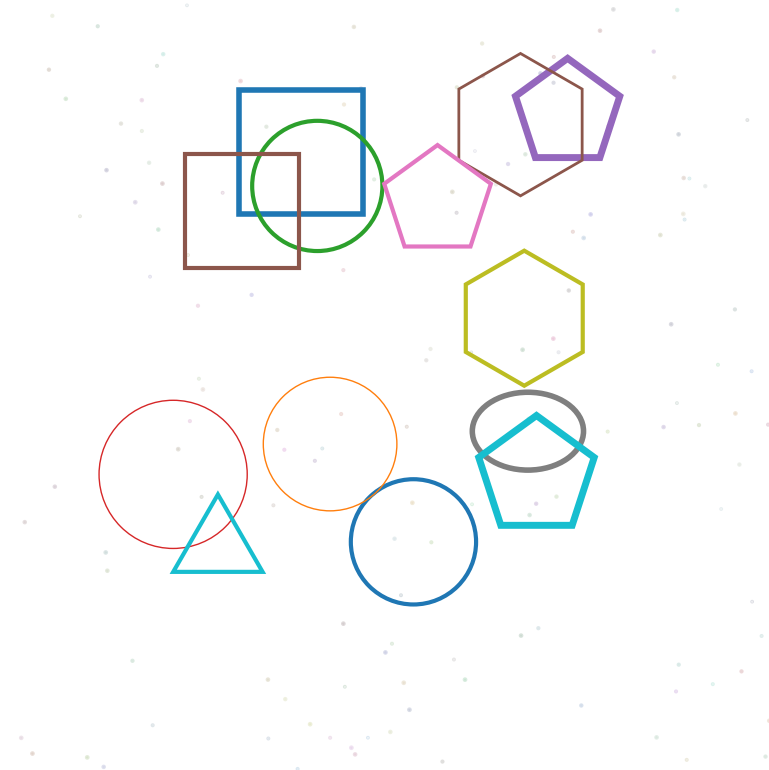[{"shape": "circle", "thickness": 1.5, "radius": 0.41, "center": [0.537, 0.296]}, {"shape": "square", "thickness": 2, "radius": 0.4, "center": [0.391, 0.803]}, {"shape": "circle", "thickness": 0.5, "radius": 0.43, "center": [0.429, 0.423]}, {"shape": "circle", "thickness": 1.5, "radius": 0.42, "center": [0.412, 0.759]}, {"shape": "circle", "thickness": 0.5, "radius": 0.48, "center": [0.225, 0.384]}, {"shape": "pentagon", "thickness": 2.5, "radius": 0.36, "center": [0.737, 0.853]}, {"shape": "square", "thickness": 1.5, "radius": 0.37, "center": [0.314, 0.726]}, {"shape": "hexagon", "thickness": 1, "radius": 0.46, "center": [0.676, 0.838]}, {"shape": "pentagon", "thickness": 1.5, "radius": 0.36, "center": [0.568, 0.739]}, {"shape": "oval", "thickness": 2, "radius": 0.36, "center": [0.686, 0.44]}, {"shape": "hexagon", "thickness": 1.5, "radius": 0.44, "center": [0.681, 0.587]}, {"shape": "pentagon", "thickness": 2.5, "radius": 0.39, "center": [0.697, 0.382]}, {"shape": "triangle", "thickness": 1.5, "radius": 0.33, "center": [0.283, 0.291]}]